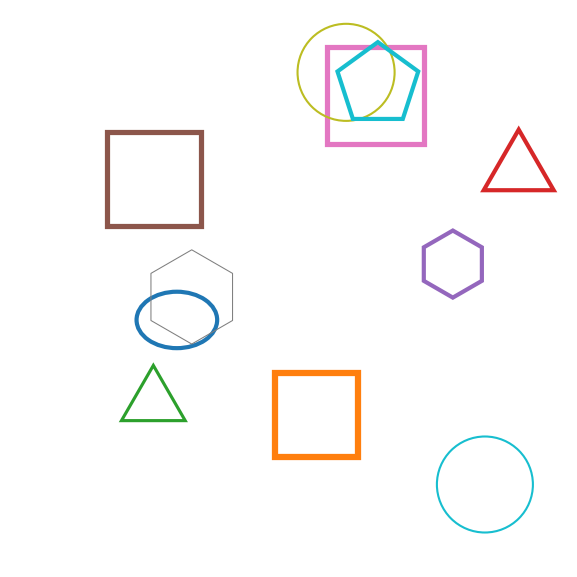[{"shape": "oval", "thickness": 2, "radius": 0.35, "center": [0.306, 0.445]}, {"shape": "square", "thickness": 3, "radius": 0.36, "center": [0.548, 0.281]}, {"shape": "triangle", "thickness": 1.5, "radius": 0.32, "center": [0.266, 0.303]}, {"shape": "triangle", "thickness": 2, "radius": 0.35, "center": [0.898, 0.705]}, {"shape": "hexagon", "thickness": 2, "radius": 0.29, "center": [0.784, 0.542]}, {"shape": "square", "thickness": 2.5, "radius": 0.41, "center": [0.267, 0.69]}, {"shape": "square", "thickness": 2.5, "radius": 0.42, "center": [0.651, 0.834]}, {"shape": "hexagon", "thickness": 0.5, "radius": 0.41, "center": [0.332, 0.485]}, {"shape": "circle", "thickness": 1, "radius": 0.42, "center": [0.599, 0.874]}, {"shape": "circle", "thickness": 1, "radius": 0.42, "center": [0.84, 0.16]}, {"shape": "pentagon", "thickness": 2, "radius": 0.37, "center": [0.654, 0.853]}]